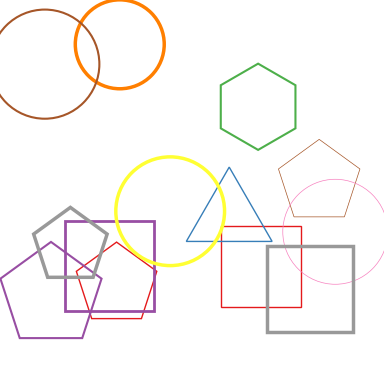[{"shape": "pentagon", "thickness": 1, "radius": 0.55, "center": [0.303, 0.261]}, {"shape": "square", "thickness": 1, "radius": 0.52, "center": [0.678, 0.308]}, {"shape": "triangle", "thickness": 1, "radius": 0.64, "center": [0.595, 0.437]}, {"shape": "hexagon", "thickness": 1.5, "radius": 0.56, "center": [0.67, 0.723]}, {"shape": "square", "thickness": 2, "radius": 0.58, "center": [0.284, 0.309]}, {"shape": "pentagon", "thickness": 1.5, "radius": 0.69, "center": [0.132, 0.234]}, {"shape": "circle", "thickness": 2.5, "radius": 0.58, "center": [0.311, 0.885]}, {"shape": "circle", "thickness": 2.5, "radius": 0.71, "center": [0.442, 0.451]}, {"shape": "circle", "thickness": 1.5, "radius": 0.71, "center": [0.116, 0.833]}, {"shape": "pentagon", "thickness": 0.5, "radius": 0.56, "center": [0.829, 0.527]}, {"shape": "circle", "thickness": 0.5, "radius": 0.68, "center": [0.871, 0.398]}, {"shape": "square", "thickness": 2.5, "radius": 0.56, "center": [0.805, 0.249]}, {"shape": "pentagon", "thickness": 2.5, "radius": 0.5, "center": [0.183, 0.361]}]